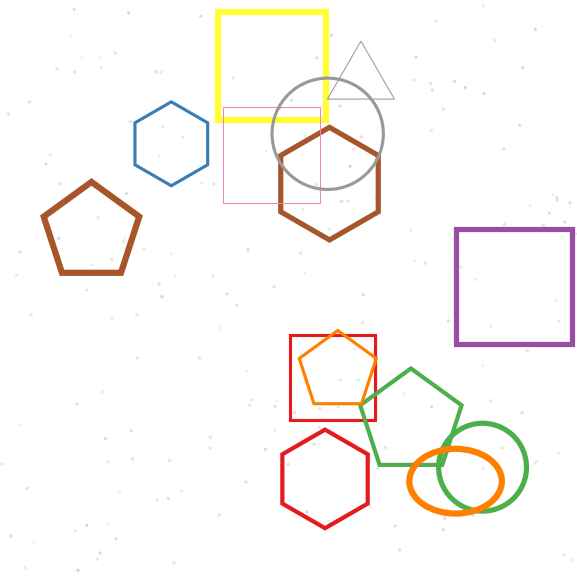[{"shape": "square", "thickness": 1.5, "radius": 0.37, "center": [0.576, 0.346]}, {"shape": "hexagon", "thickness": 2, "radius": 0.43, "center": [0.563, 0.17]}, {"shape": "hexagon", "thickness": 1.5, "radius": 0.36, "center": [0.297, 0.75]}, {"shape": "circle", "thickness": 2.5, "radius": 0.38, "center": [0.836, 0.19]}, {"shape": "pentagon", "thickness": 2, "radius": 0.46, "center": [0.712, 0.269]}, {"shape": "square", "thickness": 2.5, "radius": 0.5, "center": [0.89, 0.503]}, {"shape": "pentagon", "thickness": 1.5, "radius": 0.35, "center": [0.585, 0.357]}, {"shape": "oval", "thickness": 3, "radius": 0.4, "center": [0.789, 0.166]}, {"shape": "square", "thickness": 3, "radius": 0.47, "center": [0.471, 0.886]}, {"shape": "pentagon", "thickness": 3, "radius": 0.43, "center": [0.158, 0.597]}, {"shape": "hexagon", "thickness": 2.5, "radius": 0.49, "center": [0.571, 0.681]}, {"shape": "square", "thickness": 0.5, "radius": 0.42, "center": [0.47, 0.73]}, {"shape": "triangle", "thickness": 0.5, "radius": 0.33, "center": [0.625, 0.861]}, {"shape": "circle", "thickness": 1.5, "radius": 0.48, "center": [0.567, 0.767]}]